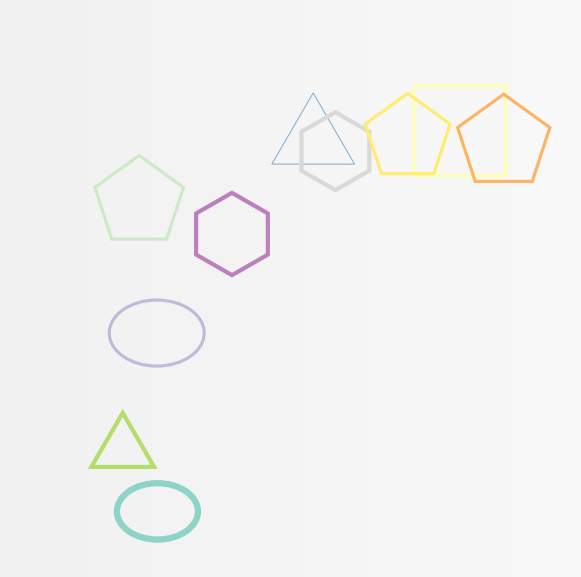[{"shape": "oval", "thickness": 3, "radius": 0.35, "center": [0.271, 0.114]}, {"shape": "square", "thickness": 1.5, "radius": 0.39, "center": [0.79, 0.774]}, {"shape": "oval", "thickness": 1.5, "radius": 0.41, "center": [0.27, 0.422]}, {"shape": "triangle", "thickness": 0.5, "radius": 0.41, "center": [0.539, 0.756]}, {"shape": "pentagon", "thickness": 1.5, "radius": 0.42, "center": [0.867, 0.753]}, {"shape": "triangle", "thickness": 2, "radius": 0.31, "center": [0.211, 0.222]}, {"shape": "hexagon", "thickness": 2, "radius": 0.34, "center": [0.577, 0.737]}, {"shape": "hexagon", "thickness": 2, "radius": 0.36, "center": [0.399, 0.594]}, {"shape": "pentagon", "thickness": 1.5, "radius": 0.4, "center": [0.239, 0.65]}, {"shape": "pentagon", "thickness": 1.5, "radius": 0.38, "center": [0.701, 0.761]}]